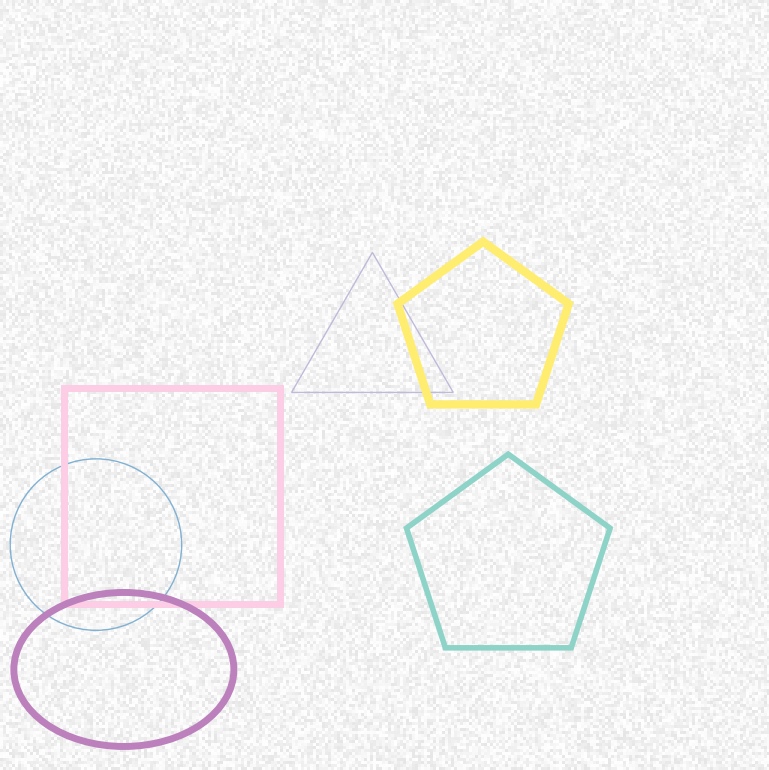[{"shape": "pentagon", "thickness": 2, "radius": 0.7, "center": [0.66, 0.271]}, {"shape": "triangle", "thickness": 0.5, "radius": 0.61, "center": [0.484, 0.551]}, {"shape": "circle", "thickness": 0.5, "radius": 0.56, "center": [0.125, 0.293]}, {"shape": "square", "thickness": 2.5, "radius": 0.7, "center": [0.224, 0.356]}, {"shape": "oval", "thickness": 2.5, "radius": 0.71, "center": [0.161, 0.131]}, {"shape": "pentagon", "thickness": 3, "radius": 0.58, "center": [0.627, 0.569]}]